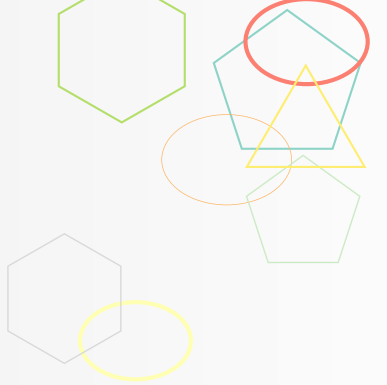[{"shape": "pentagon", "thickness": 1.5, "radius": 1.0, "center": [0.741, 0.775]}, {"shape": "oval", "thickness": 3, "radius": 0.72, "center": [0.35, 0.115]}, {"shape": "oval", "thickness": 3, "radius": 0.79, "center": [0.791, 0.892]}, {"shape": "oval", "thickness": 0.5, "radius": 0.84, "center": [0.585, 0.585]}, {"shape": "hexagon", "thickness": 1.5, "radius": 0.94, "center": [0.314, 0.87]}, {"shape": "hexagon", "thickness": 1, "radius": 0.84, "center": [0.166, 0.224]}, {"shape": "pentagon", "thickness": 1, "radius": 0.77, "center": [0.782, 0.443]}, {"shape": "triangle", "thickness": 1.5, "radius": 0.88, "center": [0.789, 0.654]}]